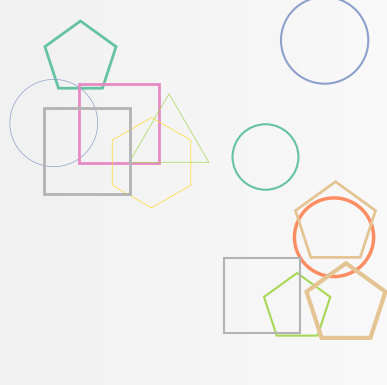[{"shape": "pentagon", "thickness": 2, "radius": 0.48, "center": [0.208, 0.849]}, {"shape": "circle", "thickness": 1.5, "radius": 0.43, "center": [0.685, 0.592]}, {"shape": "circle", "thickness": 2.5, "radius": 0.51, "center": [0.862, 0.384]}, {"shape": "circle", "thickness": 1.5, "radius": 0.56, "center": [0.838, 0.895]}, {"shape": "circle", "thickness": 0.5, "radius": 0.57, "center": [0.139, 0.68]}, {"shape": "square", "thickness": 2, "radius": 0.52, "center": [0.306, 0.679]}, {"shape": "pentagon", "thickness": 1.5, "radius": 0.45, "center": [0.767, 0.201]}, {"shape": "triangle", "thickness": 0.5, "radius": 0.59, "center": [0.436, 0.638]}, {"shape": "hexagon", "thickness": 0.5, "radius": 0.59, "center": [0.391, 0.577]}, {"shape": "pentagon", "thickness": 2, "radius": 0.54, "center": [0.866, 0.419]}, {"shape": "pentagon", "thickness": 3, "radius": 0.54, "center": [0.893, 0.209]}, {"shape": "square", "thickness": 1.5, "radius": 0.49, "center": [0.676, 0.232]}, {"shape": "square", "thickness": 2, "radius": 0.56, "center": [0.225, 0.609]}]